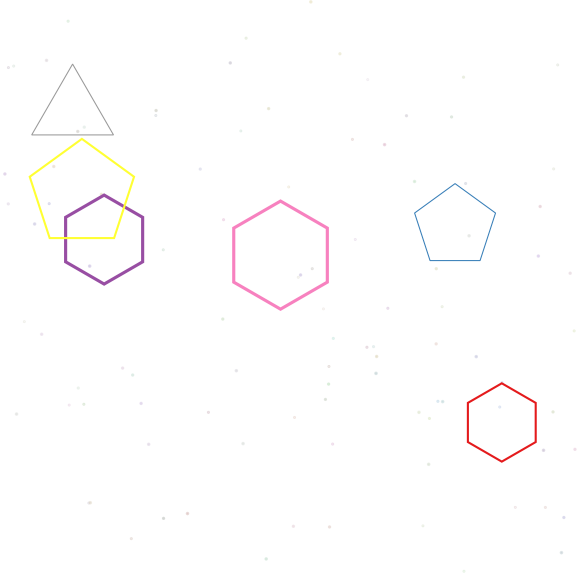[{"shape": "hexagon", "thickness": 1, "radius": 0.34, "center": [0.869, 0.268]}, {"shape": "pentagon", "thickness": 0.5, "radius": 0.37, "center": [0.788, 0.608]}, {"shape": "hexagon", "thickness": 1.5, "radius": 0.39, "center": [0.18, 0.584]}, {"shape": "pentagon", "thickness": 1, "radius": 0.47, "center": [0.142, 0.664]}, {"shape": "hexagon", "thickness": 1.5, "radius": 0.47, "center": [0.486, 0.557]}, {"shape": "triangle", "thickness": 0.5, "radius": 0.41, "center": [0.126, 0.806]}]